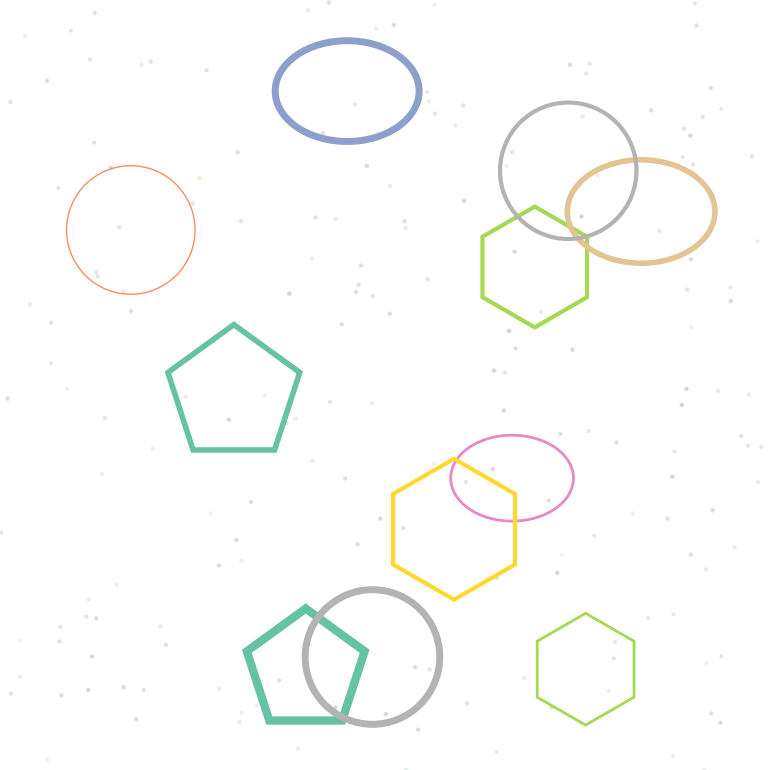[{"shape": "pentagon", "thickness": 3, "radius": 0.4, "center": [0.397, 0.129]}, {"shape": "pentagon", "thickness": 2, "radius": 0.45, "center": [0.304, 0.488]}, {"shape": "circle", "thickness": 0.5, "radius": 0.42, "center": [0.17, 0.701]}, {"shape": "oval", "thickness": 2.5, "radius": 0.47, "center": [0.451, 0.882]}, {"shape": "oval", "thickness": 1, "radius": 0.4, "center": [0.665, 0.379]}, {"shape": "hexagon", "thickness": 1.5, "radius": 0.39, "center": [0.695, 0.653]}, {"shape": "hexagon", "thickness": 1, "radius": 0.36, "center": [0.761, 0.131]}, {"shape": "hexagon", "thickness": 1.5, "radius": 0.46, "center": [0.59, 0.313]}, {"shape": "oval", "thickness": 2, "radius": 0.48, "center": [0.833, 0.725]}, {"shape": "circle", "thickness": 2.5, "radius": 0.44, "center": [0.484, 0.147]}, {"shape": "circle", "thickness": 1.5, "radius": 0.44, "center": [0.738, 0.778]}]